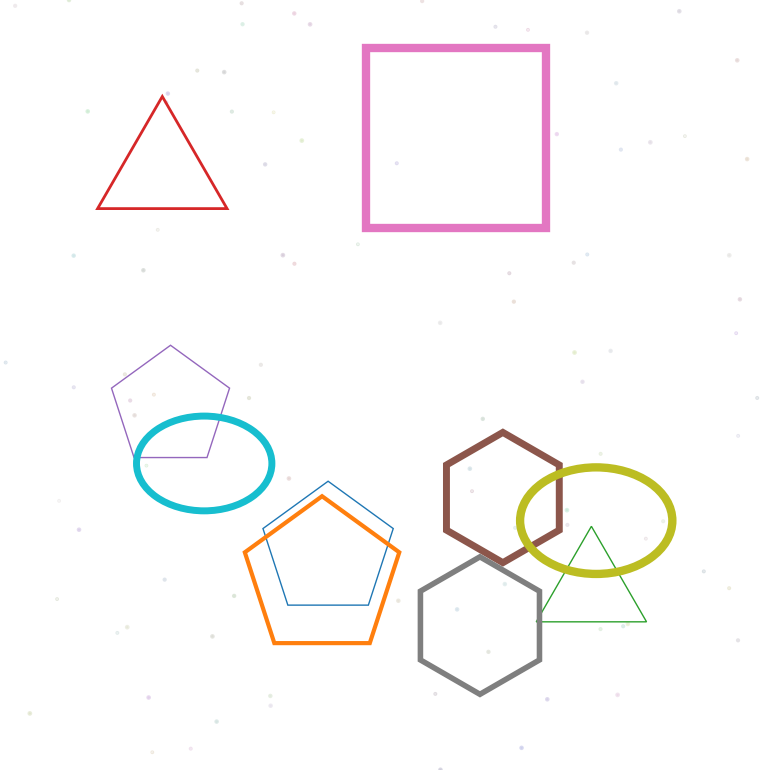[{"shape": "pentagon", "thickness": 0.5, "radius": 0.44, "center": [0.426, 0.286]}, {"shape": "pentagon", "thickness": 1.5, "radius": 0.53, "center": [0.418, 0.25]}, {"shape": "triangle", "thickness": 0.5, "radius": 0.41, "center": [0.768, 0.234]}, {"shape": "triangle", "thickness": 1, "radius": 0.49, "center": [0.211, 0.778]}, {"shape": "pentagon", "thickness": 0.5, "radius": 0.4, "center": [0.221, 0.471]}, {"shape": "hexagon", "thickness": 2.5, "radius": 0.42, "center": [0.653, 0.354]}, {"shape": "square", "thickness": 3, "radius": 0.58, "center": [0.593, 0.82]}, {"shape": "hexagon", "thickness": 2, "radius": 0.45, "center": [0.623, 0.188]}, {"shape": "oval", "thickness": 3, "radius": 0.49, "center": [0.774, 0.324]}, {"shape": "oval", "thickness": 2.5, "radius": 0.44, "center": [0.265, 0.398]}]